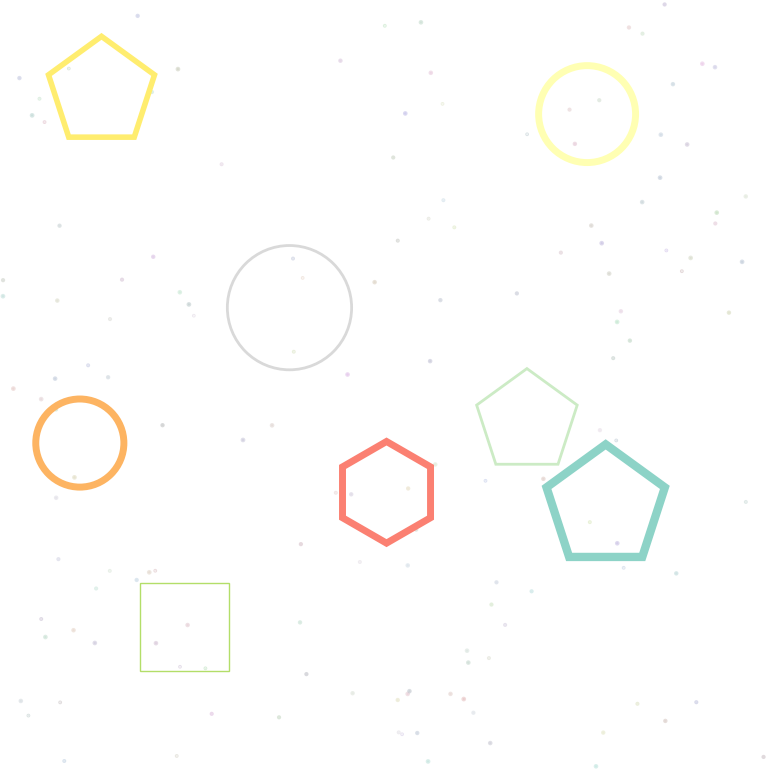[{"shape": "pentagon", "thickness": 3, "radius": 0.4, "center": [0.787, 0.342]}, {"shape": "circle", "thickness": 2.5, "radius": 0.31, "center": [0.762, 0.852]}, {"shape": "hexagon", "thickness": 2.5, "radius": 0.33, "center": [0.502, 0.361]}, {"shape": "circle", "thickness": 2.5, "radius": 0.29, "center": [0.104, 0.425]}, {"shape": "square", "thickness": 0.5, "radius": 0.29, "center": [0.239, 0.186]}, {"shape": "circle", "thickness": 1, "radius": 0.4, "center": [0.376, 0.6]}, {"shape": "pentagon", "thickness": 1, "radius": 0.34, "center": [0.684, 0.453]}, {"shape": "pentagon", "thickness": 2, "radius": 0.36, "center": [0.132, 0.88]}]